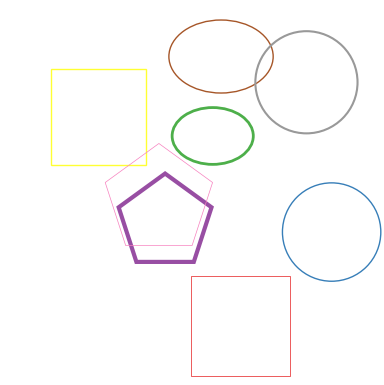[{"shape": "square", "thickness": 0.5, "radius": 0.65, "center": [0.625, 0.153]}, {"shape": "circle", "thickness": 1, "radius": 0.64, "center": [0.861, 0.397]}, {"shape": "oval", "thickness": 2, "radius": 0.53, "center": [0.553, 0.647]}, {"shape": "pentagon", "thickness": 3, "radius": 0.63, "center": [0.429, 0.422]}, {"shape": "square", "thickness": 1, "radius": 0.62, "center": [0.256, 0.696]}, {"shape": "oval", "thickness": 1, "radius": 0.68, "center": [0.574, 0.853]}, {"shape": "pentagon", "thickness": 0.5, "radius": 0.73, "center": [0.413, 0.481]}, {"shape": "circle", "thickness": 1.5, "radius": 0.66, "center": [0.796, 0.786]}]